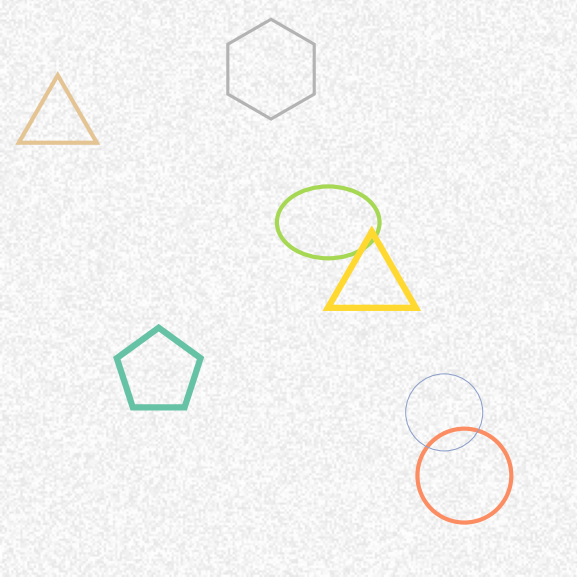[{"shape": "pentagon", "thickness": 3, "radius": 0.38, "center": [0.275, 0.355]}, {"shape": "circle", "thickness": 2, "radius": 0.41, "center": [0.804, 0.176]}, {"shape": "circle", "thickness": 0.5, "radius": 0.33, "center": [0.769, 0.285]}, {"shape": "oval", "thickness": 2, "radius": 0.44, "center": [0.568, 0.614]}, {"shape": "triangle", "thickness": 3, "radius": 0.44, "center": [0.644, 0.51]}, {"shape": "triangle", "thickness": 2, "radius": 0.39, "center": [0.1, 0.791]}, {"shape": "hexagon", "thickness": 1.5, "radius": 0.43, "center": [0.469, 0.879]}]